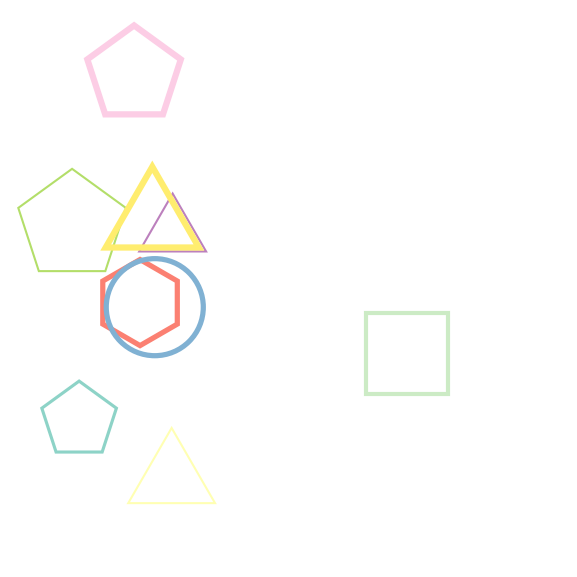[{"shape": "pentagon", "thickness": 1.5, "radius": 0.34, "center": [0.137, 0.271]}, {"shape": "triangle", "thickness": 1, "radius": 0.43, "center": [0.297, 0.171]}, {"shape": "hexagon", "thickness": 2.5, "radius": 0.37, "center": [0.242, 0.475]}, {"shape": "circle", "thickness": 2.5, "radius": 0.42, "center": [0.268, 0.467]}, {"shape": "pentagon", "thickness": 1, "radius": 0.49, "center": [0.125, 0.609]}, {"shape": "pentagon", "thickness": 3, "radius": 0.43, "center": [0.232, 0.87]}, {"shape": "triangle", "thickness": 1, "radius": 0.33, "center": [0.299, 0.597]}, {"shape": "square", "thickness": 2, "radius": 0.35, "center": [0.704, 0.387]}, {"shape": "triangle", "thickness": 3, "radius": 0.47, "center": [0.264, 0.617]}]